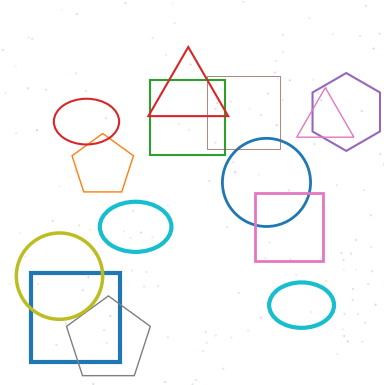[{"shape": "circle", "thickness": 2, "radius": 0.57, "center": [0.692, 0.526]}, {"shape": "square", "thickness": 3, "radius": 0.57, "center": [0.196, 0.176]}, {"shape": "pentagon", "thickness": 1, "radius": 0.42, "center": [0.267, 0.569]}, {"shape": "square", "thickness": 1.5, "radius": 0.49, "center": [0.487, 0.694]}, {"shape": "triangle", "thickness": 1.5, "radius": 0.6, "center": [0.489, 0.758]}, {"shape": "oval", "thickness": 1.5, "radius": 0.42, "center": [0.225, 0.684]}, {"shape": "hexagon", "thickness": 1.5, "radius": 0.51, "center": [0.899, 0.709]}, {"shape": "square", "thickness": 0.5, "radius": 0.47, "center": [0.633, 0.707]}, {"shape": "triangle", "thickness": 1, "radius": 0.43, "center": [0.845, 0.687]}, {"shape": "square", "thickness": 2, "radius": 0.44, "center": [0.751, 0.41]}, {"shape": "pentagon", "thickness": 1, "radius": 0.57, "center": [0.282, 0.117]}, {"shape": "circle", "thickness": 2.5, "radius": 0.56, "center": [0.155, 0.283]}, {"shape": "oval", "thickness": 3, "radius": 0.42, "center": [0.783, 0.207]}, {"shape": "oval", "thickness": 3, "radius": 0.47, "center": [0.352, 0.411]}]